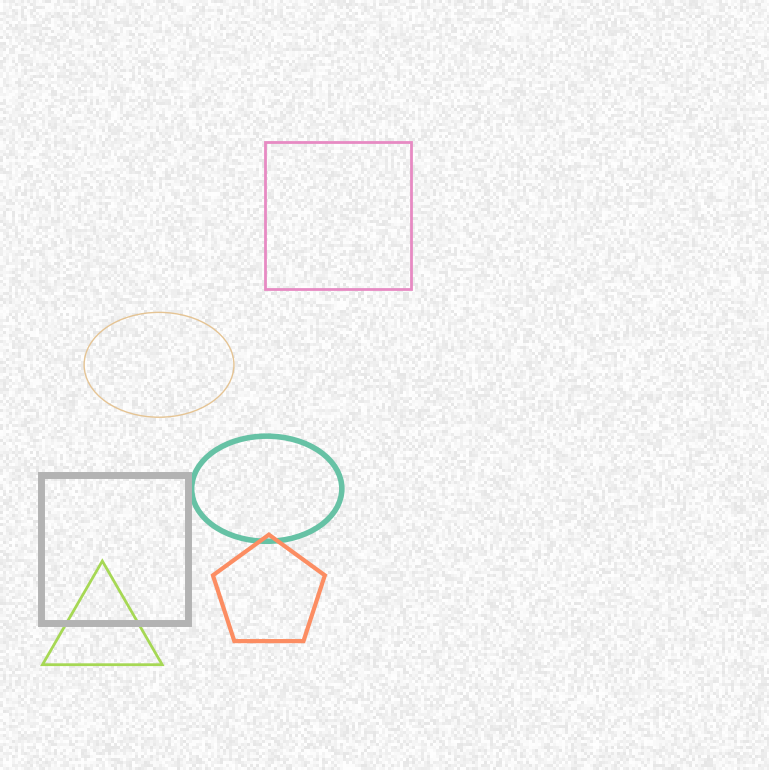[{"shape": "oval", "thickness": 2, "radius": 0.49, "center": [0.346, 0.365]}, {"shape": "pentagon", "thickness": 1.5, "radius": 0.38, "center": [0.349, 0.229]}, {"shape": "square", "thickness": 1, "radius": 0.48, "center": [0.439, 0.72]}, {"shape": "triangle", "thickness": 1, "radius": 0.45, "center": [0.133, 0.182]}, {"shape": "oval", "thickness": 0.5, "radius": 0.49, "center": [0.207, 0.526]}, {"shape": "square", "thickness": 2.5, "radius": 0.48, "center": [0.149, 0.287]}]